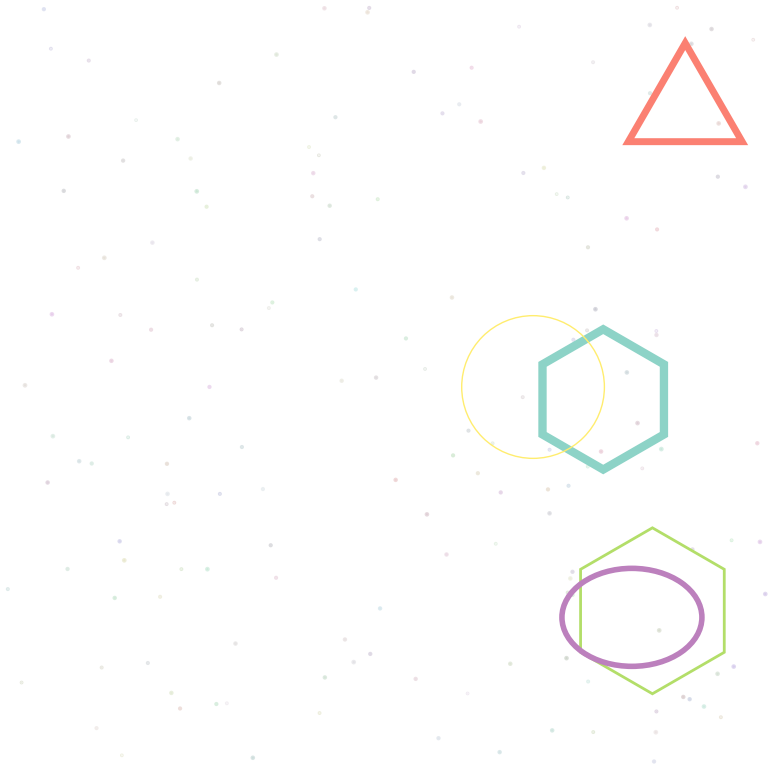[{"shape": "hexagon", "thickness": 3, "radius": 0.46, "center": [0.783, 0.481]}, {"shape": "triangle", "thickness": 2.5, "radius": 0.43, "center": [0.89, 0.859]}, {"shape": "hexagon", "thickness": 1, "radius": 0.54, "center": [0.847, 0.207]}, {"shape": "oval", "thickness": 2, "radius": 0.45, "center": [0.821, 0.198]}, {"shape": "circle", "thickness": 0.5, "radius": 0.46, "center": [0.692, 0.497]}]